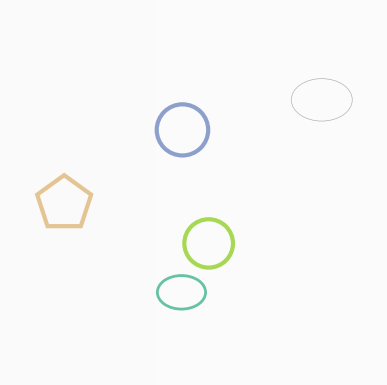[{"shape": "oval", "thickness": 2, "radius": 0.31, "center": [0.468, 0.241]}, {"shape": "circle", "thickness": 3, "radius": 0.33, "center": [0.471, 0.663]}, {"shape": "circle", "thickness": 3, "radius": 0.31, "center": [0.538, 0.368]}, {"shape": "pentagon", "thickness": 3, "radius": 0.37, "center": [0.166, 0.472]}, {"shape": "oval", "thickness": 0.5, "radius": 0.39, "center": [0.83, 0.741]}]